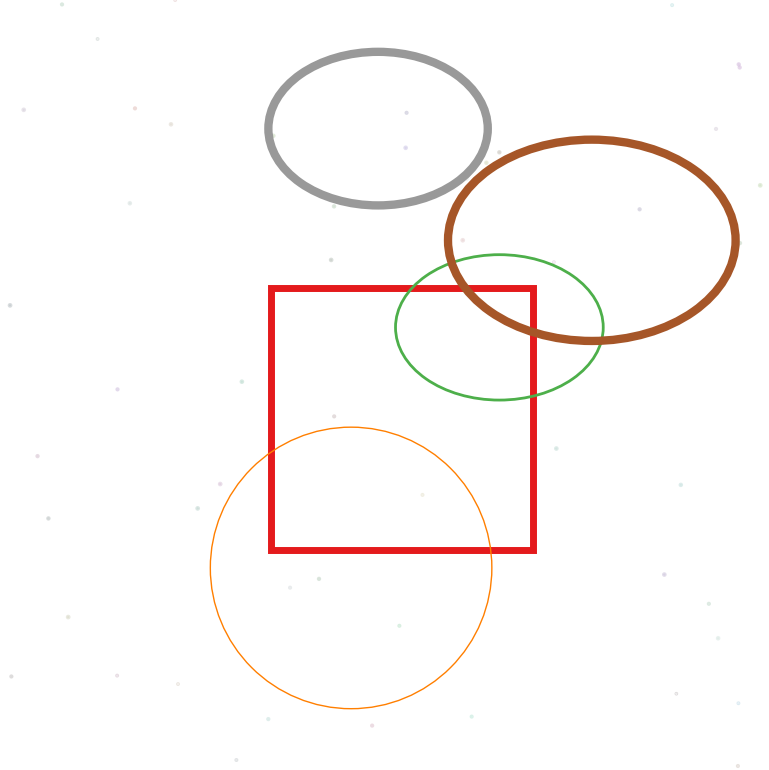[{"shape": "square", "thickness": 2.5, "radius": 0.85, "center": [0.522, 0.455]}, {"shape": "oval", "thickness": 1, "radius": 0.67, "center": [0.649, 0.575]}, {"shape": "circle", "thickness": 0.5, "radius": 0.91, "center": [0.456, 0.262]}, {"shape": "oval", "thickness": 3, "radius": 0.93, "center": [0.769, 0.688]}, {"shape": "oval", "thickness": 3, "radius": 0.71, "center": [0.491, 0.833]}]